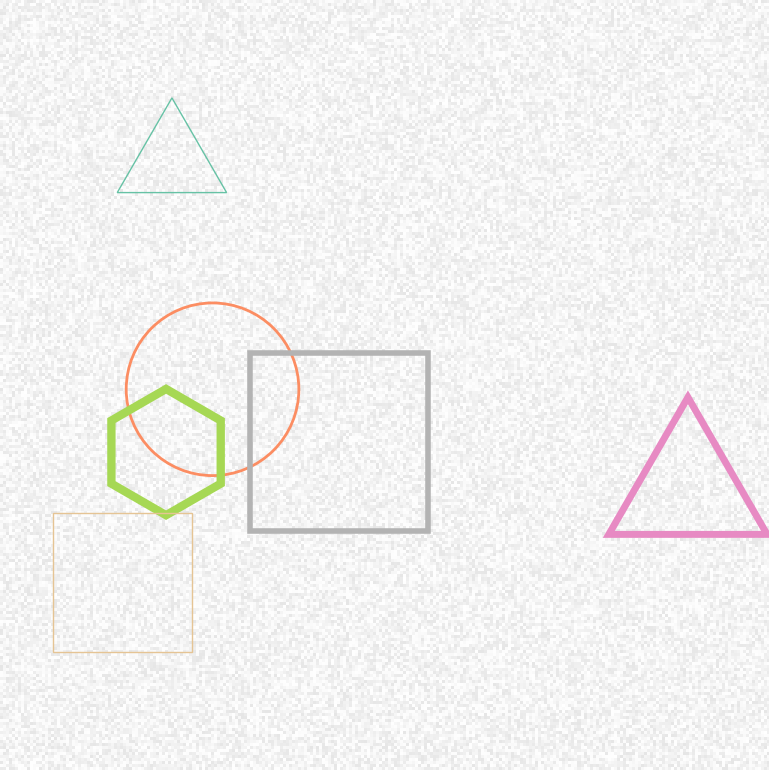[{"shape": "triangle", "thickness": 0.5, "radius": 0.41, "center": [0.223, 0.791]}, {"shape": "circle", "thickness": 1, "radius": 0.56, "center": [0.276, 0.494]}, {"shape": "triangle", "thickness": 2.5, "radius": 0.59, "center": [0.893, 0.365]}, {"shape": "hexagon", "thickness": 3, "radius": 0.41, "center": [0.216, 0.413]}, {"shape": "square", "thickness": 0.5, "radius": 0.45, "center": [0.159, 0.243]}, {"shape": "square", "thickness": 2, "radius": 0.58, "center": [0.441, 0.425]}]